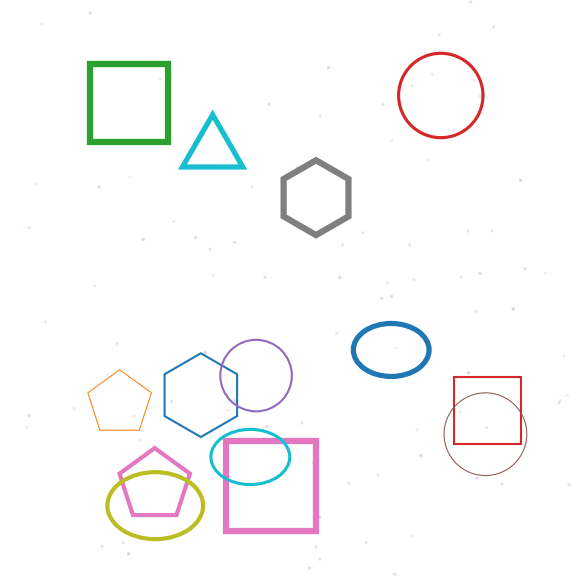[{"shape": "oval", "thickness": 2.5, "radius": 0.33, "center": [0.677, 0.393]}, {"shape": "hexagon", "thickness": 1, "radius": 0.36, "center": [0.348, 0.315]}, {"shape": "pentagon", "thickness": 0.5, "radius": 0.29, "center": [0.207, 0.301]}, {"shape": "square", "thickness": 3, "radius": 0.34, "center": [0.223, 0.821]}, {"shape": "square", "thickness": 1, "radius": 0.29, "center": [0.844, 0.289]}, {"shape": "circle", "thickness": 1.5, "radius": 0.37, "center": [0.763, 0.834]}, {"shape": "circle", "thickness": 1, "radius": 0.31, "center": [0.443, 0.349]}, {"shape": "circle", "thickness": 0.5, "radius": 0.36, "center": [0.841, 0.247]}, {"shape": "square", "thickness": 3, "radius": 0.39, "center": [0.469, 0.157]}, {"shape": "pentagon", "thickness": 2, "radius": 0.32, "center": [0.268, 0.159]}, {"shape": "hexagon", "thickness": 3, "radius": 0.32, "center": [0.547, 0.657]}, {"shape": "oval", "thickness": 2, "radius": 0.41, "center": [0.269, 0.124]}, {"shape": "triangle", "thickness": 2.5, "radius": 0.3, "center": [0.368, 0.74]}, {"shape": "oval", "thickness": 1.5, "radius": 0.34, "center": [0.433, 0.208]}]